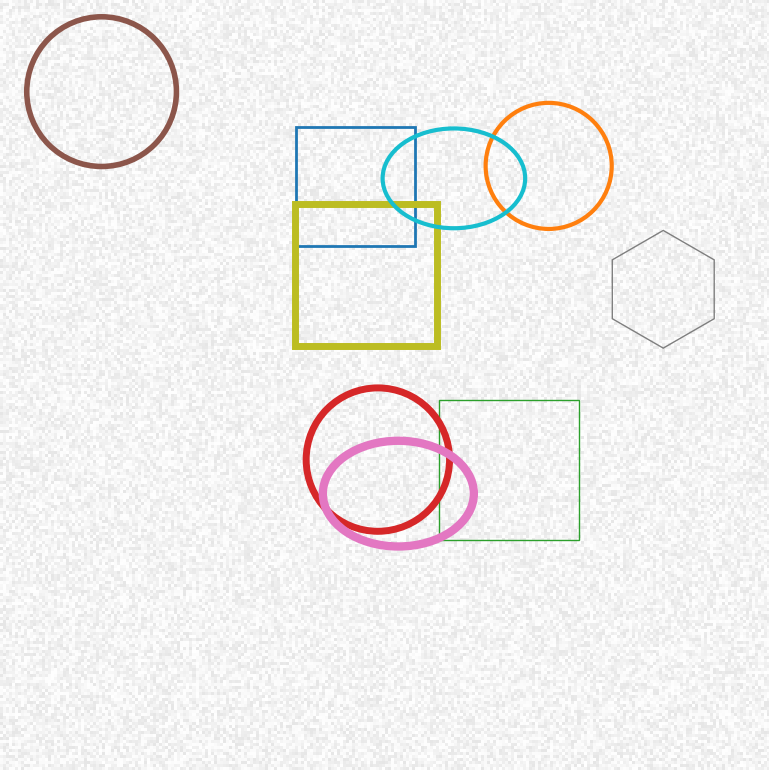[{"shape": "square", "thickness": 1, "radius": 0.39, "center": [0.462, 0.758]}, {"shape": "circle", "thickness": 1.5, "radius": 0.41, "center": [0.713, 0.785]}, {"shape": "square", "thickness": 0.5, "radius": 0.45, "center": [0.661, 0.389]}, {"shape": "circle", "thickness": 2.5, "radius": 0.47, "center": [0.491, 0.403]}, {"shape": "circle", "thickness": 2, "radius": 0.49, "center": [0.132, 0.881]}, {"shape": "oval", "thickness": 3, "radius": 0.49, "center": [0.517, 0.359]}, {"shape": "hexagon", "thickness": 0.5, "radius": 0.38, "center": [0.861, 0.624]}, {"shape": "square", "thickness": 2.5, "radius": 0.46, "center": [0.475, 0.643]}, {"shape": "oval", "thickness": 1.5, "radius": 0.46, "center": [0.589, 0.768]}]